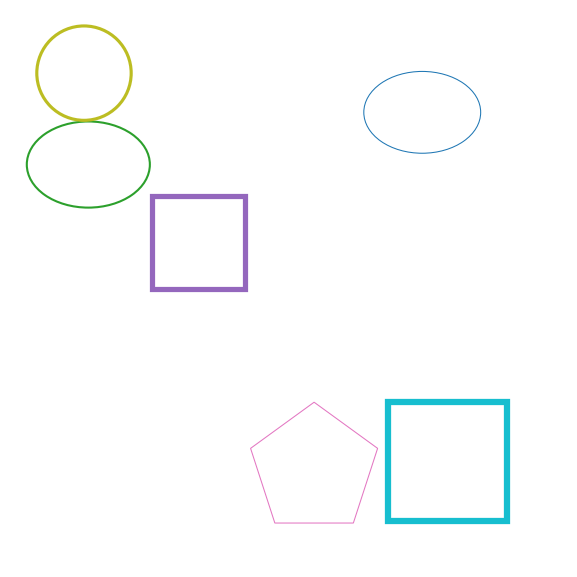[{"shape": "oval", "thickness": 0.5, "radius": 0.51, "center": [0.731, 0.805]}, {"shape": "oval", "thickness": 1, "radius": 0.53, "center": [0.153, 0.714]}, {"shape": "square", "thickness": 2.5, "radius": 0.4, "center": [0.344, 0.579]}, {"shape": "pentagon", "thickness": 0.5, "radius": 0.58, "center": [0.544, 0.187]}, {"shape": "circle", "thickness": 1.5, "radius": 0.41, "center": [0.145, 0.872]}, {"shape": "square", "thickness": 3, "radius": 0.51, "center": [0.775, 0.2]}]